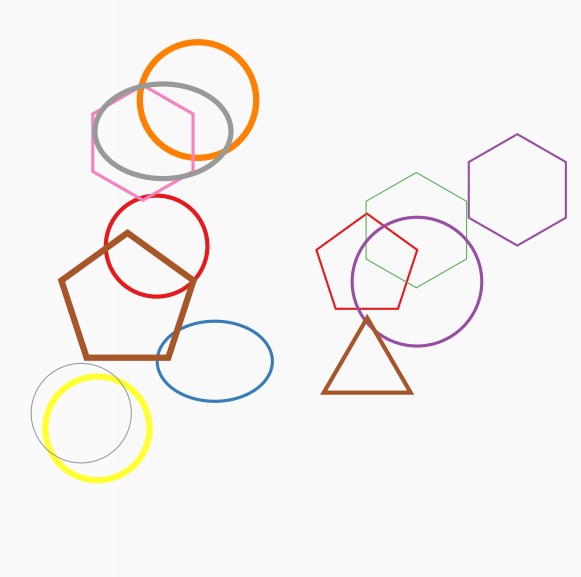[{"shape": "pentagon", "thickness": 1, "radius": 0.46, "center": [0.631, 0.538]}, {"shape": "circle", "thickness": 2, "radius": 0.44, "center": [0.269, 0.573]}, {"shape": "oval", "thickness": 1.5, "radius": 0.5, "center": [0.37, 0.374]}, {"shape": "hexagon", "thickness": 0.5, "radius": 0.5, "center": [0.716, 0.601]}, {"shape": "circle", "thickness": 1.5, "radius": 0.56, "center": [0.717, 0.511]}, {"shape": "hexagon", "thickness": 1, "radius": 0.48, "center": [0.89, 0.67]}, {"shape": "circle", "thickness": 3, "radius": 0.5, "center": [0.341, 0.826]}, {"shape": "circle", "thickness": 3, "radius": 0.45, "center": [0.168, 0.257]}, {"shape": "triangle", "thickness": 2, "radius": 0.43, "center": [0.632, 0.362]}, {"shape": "pentagon", "thickness": 3, "radius": 0.6, "center": [0.219, 0.476]}, {"shape": "hexagon", "thickness": 1.5, "radius": 0.5, "center": [0.246, 0.752]}, {"shape": "circle", "thickness": 0.5, "radius": 0.43, "center": [0.14, 0.284]}, {"shape": "oval", "thickness": 2.5, "radius": 0.59, "center": [0.28, 0.772]}]